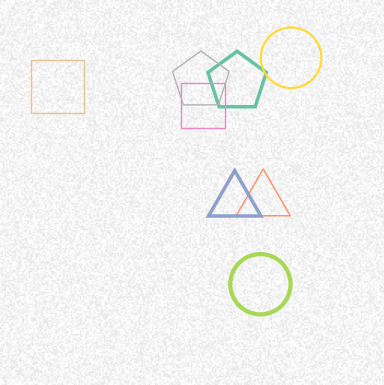[{"shape": "pentagon", "thickness": 2.5, "radius": 0.4, "center": [0.616, 0.787]}, {"shape": "triangle", "thickness": 1, "radius": 0.41, "center": [0.684, 0.48]}, {"shape": "triangle", "thickness": 2.5, "radius": 0.39, "center": [0.61, 0.478]}, {"shape": "square", "thickness": 1, "radius": 0.29, "center": [0.527, 0.726]}, {"shape": "circle", "thickness": 3, "radius": 0.39, "center": [0.676, 0.262]}, {"shape": "circle", "thickness": 1.5, "radius": 0.39, "center": [0.756, 0.85]}, {"shape": "square", "thickness": 1, "radius": 0.34, "center": [0.15, 0.776]}, {"shape": "pentagon", "thickness": 1, "radius": 0.39, "center": [0.522, 0.79]}]